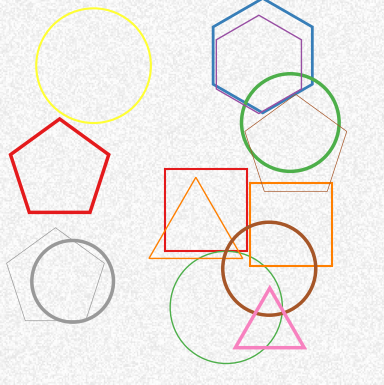[{"shape": "pentagon", "thickness": 2.5, "radius": 0.67, "center": [0.155, 0.557]}, {"shape": "square", "thickness": 1.5, "radius": 0.54, "center": [0.535, 0.455]}, {"shape": "hexagon", "thickness": 2, "radius": 0.74, "center": [0.682, 0.856]}, {"shape": "circle", "thickness": 2.5, "radius": 0.63, "center": [0.754, 0.682]}, {"shape": "circle", "thickness": 1, "radius": 0.73, "center": [0.588, 0.202]}, {"shape": "hexagon", "thickness": 1, "radius": 0.64, "center": [0.672, 0.833]}, {"shape": "square", "thickness": 1.5, "radius": 0.54, "center": [0.756, 0.417]}, {"shape": "triangle", "thickness": 1, "radius": 0.7, "center": [0.509, 0.399]}, {"shape": "circle", "thickness": 1.5, "radius": 0.74, "center": [0.243, 0.829]}, {"shape": "pentagon", "thickness": 0.5, "radius": 0.7, "center": [0.768, 0.616]}, {"shape": "circle", "thickness": 2.5, "radius": 0.6, "center": [0.699, 0.302]}, {"shape": "triangle", "thickness": 2.5, "radius": 0.52, "center": [0.701, 0.149]}, {"shape": "circle", "thickness": 2.5, "radius": 0.53, "center": [0.189, 0.269]}, {"shape": "pentagon", "thickness": 0.5, "radius": 0.67, "center": [0.144, 0.275]}]